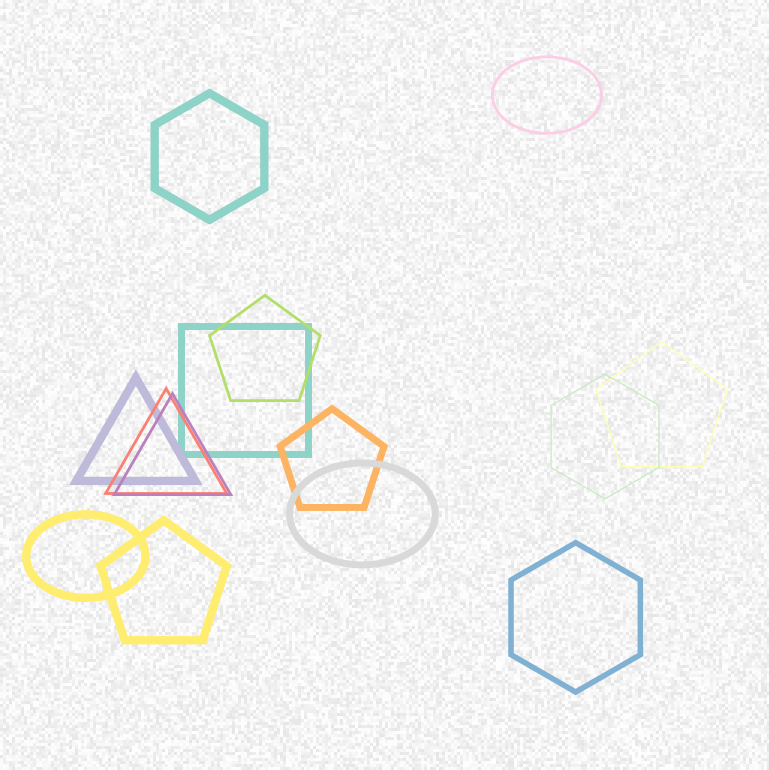[{"shape": "square", "thickness": 2.5, "radius": 0.41, "center": [0.317, 0.493]}, {"shape": "hexagon", "thickness": 3, "radius": 0.41, "center": [0.272, 0.797]}, {"shape": "pentagon", "thickness": 0.5, "radius": 0.45, "center": [0.859, 0.467]}, {"shape": "triangle", "thickness": 3, "radius": 0.45, "center": [0.176, 0.42]}, {"shape": "triangle", "thickness": 1, "radius": 0.45, "center": [0.216, 0.405]}, {"shape": "hexagon", "thickness": 2, "radius": 0.48, "center": [0.748, 0.198]}, {"shape": "pentagon", "thickness": 2.5, "radius": 0.35, "center": [0.431, 0.398]}, {"shape": "pentagon", "thickness": 1, "radius": 0.38, "center": [0.344, 0.541]}, {"shape": "oval", "thickness": 1, "radius": 0.35, "center": [0.71, 0.877]}, {"shape": "oval", "thickness": 2.5, "radius": 0.47, "center": [0.471, 0.333]}, {"shape": "triangle", "thickness": 1, "radius": 0.44, "center": [0.224, 0.401]}, {"shape": "hexagon", "thickness": 0.5, "radius": 0.4, "center": [0.786, 0.433]}, {"shape": "pentagon", "thickness": 3, "radius": 0.43, "center": [0.213, 0.238]}, {"shape": "oval", "thickness": 3, "radius": 0.39, "center": [0.112, 0.278]}]